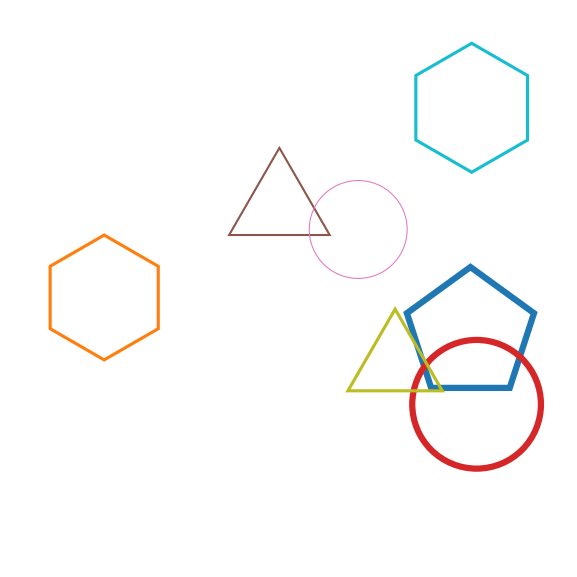[{"shape": "pentagon", "thickness": 3, "radius": 0.58, "center": [0.815, 0.421]}, {"shape": "hexagon", "thickness": 1.5, "radius": 0.54, "center": [0.18, 0.484]}, {"shape": "circle", "thickness": 3, "radius": 0.56, "center": [0.825, 0.299]}, {"shape": "triangle", "thickness": 1, "radius": 0.5, "center": [0.484, 0.642]}, {"shape": "circle", "thickness": 0.5, "radius": 0.42, "center": [0.62, 0.602]}, {"shape": "triangle", "thickness": 1.5, "radius": 0.47, "center": [0.684, 0.37]}, {"shape": "hexagon", "thickness": 1.5, "radius": 0.56, "center": [0.817, 0.813]}]